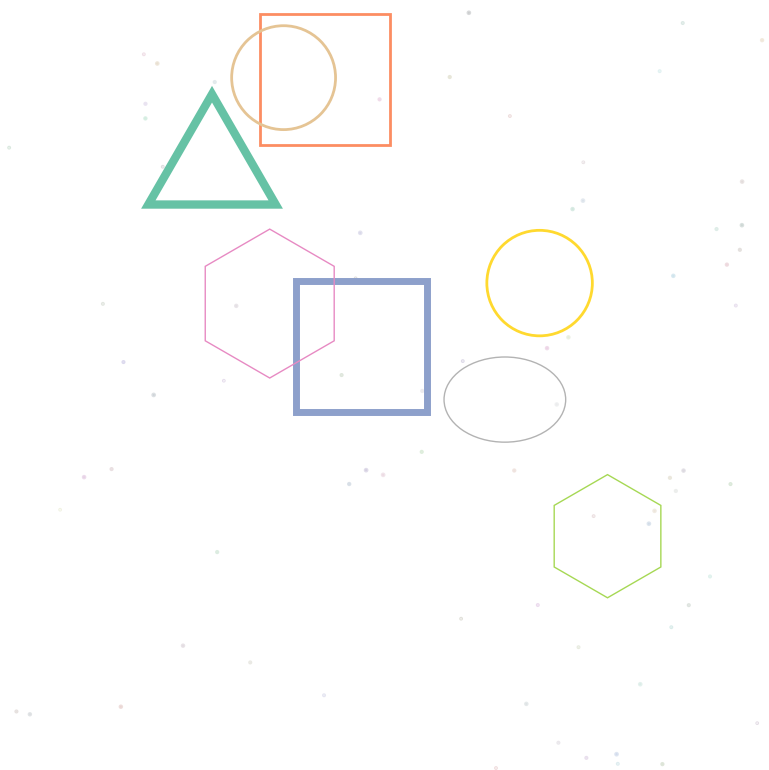[{"shape": "triangle", "thickness": 3, "radius": 0.48, "center": [0.275, 0.782]}, {"shape": "square", "thickness": 1, "radius": 0.42, "center": [0.422, 0.896]}, {"shape": "square", "thickness": 2.5, "radius": 0.43, "center": [0.47, 0.55]}, {"shape": "hexagon", "thickness": 0.5, "radius": 0.48, "center": [0.35, 0.606]}, {"shape": "hexagon", "thickness": 0.5, "radius": 0.4, "center": [0.789, 0.304]}, {"shape": "circle", "thickness": 1, "radius": 0.34, "center": [0.701, 0.632]}, {"shape": "circle", "thickness": 1, "radius": 0.34, "center": [0.368, 0.899]}, {"shape": "oval", "thickness": 0.5, "radius": 0.39, "center": [0.656, 0.481]}]